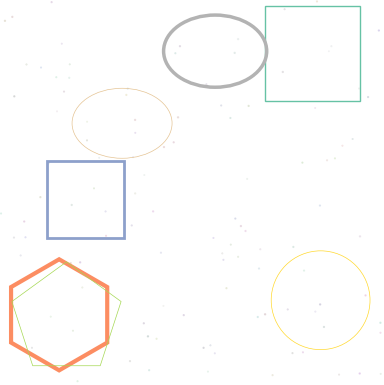[{"shape": "square", "thickness": 1, "radius": 0.61, "center": [0.812, 0.861]}, {"shape": "hexagon", "thickness": 3, "radius": 0.72, "center": [0.154, 0.182]}, {"shape": "square", "thickness": 2, "radius": 0.5, "center": [0.221, 0.483]}, {"shape": "pentagon", "thickness": 0.5, "radius": 0.75, "center": [0.173, 0.171]}, {"shape": "circle", "thickness": 0.5, "radius": 0.64, "center": [0.833, 0.22]}, {"shape": "oval", "thickness": 0.5, "radius": 0.65, "center": [0.317, 0.68]}, {"shape": "oval", "thickness": 2.5, "radius": 0.67, "center": [0.559, 0.867]}]